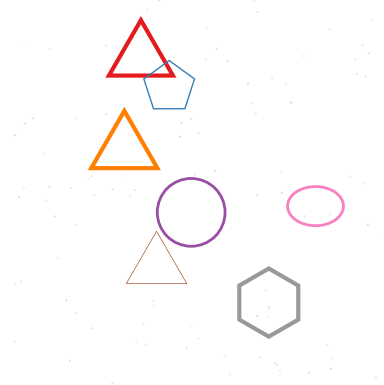[{"shape": "triangle", "thickness": 3, "radius": 0.48, "center": [0.366, 0.852]}, {"shape": "pentagon", "thickness": 1, "radius": 0.35, "center": [0.439, 0.774]}, {"shape": "circle", "thickness": 2, "radius": 0.44, "center": [0.497, 0.448]}, {"shape": "triangle", "thickness": 3, "radius": 0.5, "center": [0.323, 0.613]}, {"shape": "triangle", "thickness": 0.5, "radius": 0.45, "center": [0.407, 0.309]}, {"shape": "oval", "thickness": 2, "radius": 0.36, "center": [0.82, 0.465]}, {"shape": "hexagon", "thickness": 3, "radius": 0.44, "center": [0.698, 0.214]}]